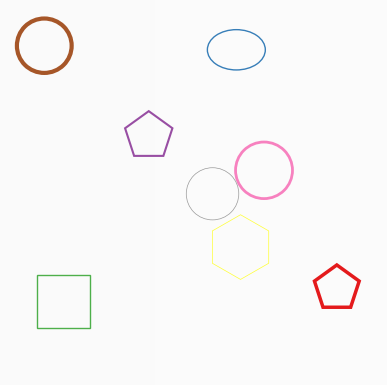[{"shape": "pentagon", "thickness": 2.5, "radius": 0.3, "center": [0.869, 0.251]}, {"shape": "oval", "thickness": 1, "radius": 0.37, "center": [0.61, 0.871]}, {"shape": "square", "thickness": 1, "radius": 0.35, "center": [0.164, 0.216]}, {"shape": "pentagon", "thickness": 1.5, "radius": 0.32, "center": [0.384, 0.647]}, {"shape": "hexagon", "thickness": 0.5, "radius": 0.42, "center": [0.621, 0.358]}, {"shape": "circle", "thickness": 3, "radius": 0.35, "center": [0.114, 0.881]}, {"shape": "circle", "thickness": 2, "radius": 0.37, "center": [0.681, 0.558]}, {"shape": "circle", "thickness": 0.5, "radius": 0.34, "center": [0.548, 0.497]}]